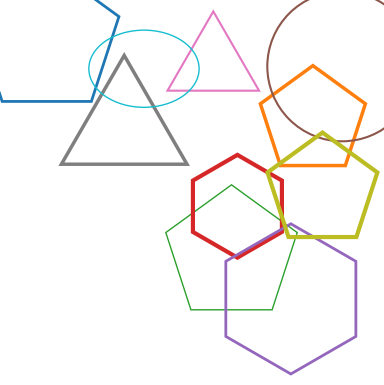[{"shape": "pentagon", "thickness": 2, "radius": 0.99, "center": [0.121, 0.896]}, {"shape": "pentagon", "thickness": 2.5, "radius": 0.72, "center": [0.813, 0.686]}, {"shape": "pentagon", "thickness": 1, "radius": 0.9, "center": [0.601, 0.34]}, {"shape": "hexagon", "thickness": 3, "radius": 0.67, "center": [0.617, 0.464]}, {"shape": "hexagon", "thickness": 2, "radius": 0.98, "center": [0.755, 0.224]}, {"shape": "circle", "thickness": 1.5, "radius": 0.97, "center": [0.889, 0.828]}, {"shape": "triangle", "thickness": 1.5, "radius": 0.69, "center": [0.554, 0.833]}, {"shape": "triangle", "thickness": 2.5, "radius": 0.94, "center": [0.323, 0.668]}, {"shape": "pentagon", "thickness": 3, "radius": 0.75, "center": [0.838, 0.506]}, {"shape": "oval", "thickness": 1, "radius": 0.72, "center": [0.374, 0.821]}]